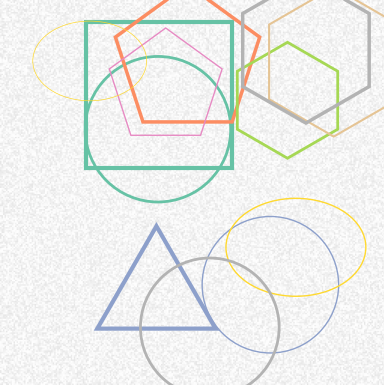[{"shape": "circle", "thickness": 2, "radius": 0.95, "center": [0.41, 0.664]}, {"shape": "square", "thickness": 3, "radius": 0.95, "center": [0.413, 0.753]}, {"shape": "pentagon", "thickness": 2.5, "radius": 0.99, "center": [0.487, 0.843]}, {"shape": "circle", "thickness": 1, "radius": 0.89, "center": [0.702, 0.26]}, {"shape": "triangle", "thickness": 3, "radius": 0.89, "center": [0.406, 0.235]}, {"shape": "pentagon", "thickness": 1, "radius": 0.77, "center": [0.43, 0.773]}, {"shape": "hexagon", "thickness": 2, "radius": 0.75, "center": [0.747, 0.74]}, {"shape": "oval", "thickness": 1, "radius": 0.91, "center": [0.769, 0.358]}, {"shape": "oval", "thickness": 0.5, "radius": 0.74, "center": [0.233, 0.842]}, {"shape": "hexagon", "thickness": 1.5, "radius": 0.97, "center": [0.867, 0.839]}, {"shape": "circle", "thickness": 2, "radius": 0.9, "center": [0.545, 0.15]}, {"shape": "hexagon", "thickness": 2.5, "radius": 0.95, "center": [0.795, 0.87]}]